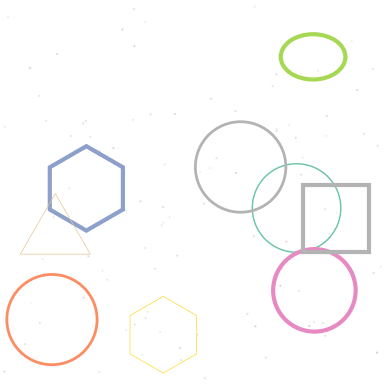[{"shape": "circle", "thickness": 1, "radius": 0.57, "center": [0.77, 0.46]}, {"shape": "circle", "thickness": 2, "radius": 0.59, "center": [0.135, 0.17]}, {"shape": "hexagon", "thickness": 3, "radius": 0.55, "center": [0.224, 0.511]}, {"shape": "circle", "thickness": 3, "radius": 0.54, "center": [0.817, 0.246]}, {"shape": "oval", "thickness": 3, "radius": 0.42, "center": [0.813, 0.852]}, {"shape": "hexagon", "thickness": 0.5, "radius": 0.5, "center": [0.424, 0.131]}, {"shape": "triangle", "thickness": 0.5, "radius": 0.53, "center": [0.144, 0.392]}, {"shape": "circle", "thickness": 2, "radius": 0.59, "center": [0.625, 0.566]}, {"shape": "square", "thickness": 3, "radius": 0.43, "center": [0.872, 0.432]}]